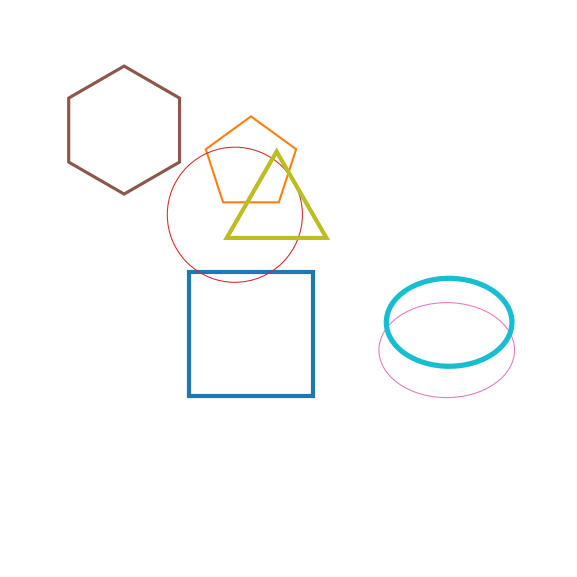[{"shape": "square", "thickness": 2, "radius": 0.54, "center": [0.434, 0.42]}, {"shape": "pentagon", "thickness": 1, "radius": 0.41, "center": [0.435, 0.715]}, {"shape": "circle", "thickness": 0.5, "radius": 0.58, "center": [0.407, 0.627]}, {"shape": "hexagon", "thickness": 1.5, "radius": 0.55, "center": [0.215, 0.774]}, {"shape": "oval", "thickness": 0.5, "radius": 0.59, "center": [0.774, 0.393]}, {"shape": "triangle", "thickness": 2, "radius": 0.5, "center": [0.479, 0.637]}, {"shape": "oval", "thickness": 2.5, "radius": 0.54, "center": [0.778, 0.441]}]